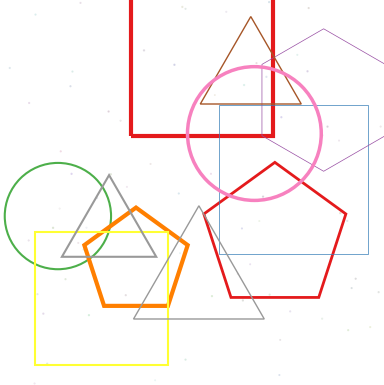[{"shape": "square", "thickness": 3, "radius": 0.92, "center": [0.526, 0.832]}, {"shape": "pentagon", "thickness": 2, "radius": 0.97, "center": [0.714, 0.384]}, {"shape": "square", "thickness": 0.5, "radius": 0.96, "center": [0.763, 0.534]}, {"shape": "circle", "thickness": 1.5, "radius": 0.69, "center": [0.15, 0.439]}, {"shape": "hexagon", "thickness": 0.5, "radius": 0.93, "center": [0.841, 0.74]}, {"shape": "pentagon", "thickness": 3, "radius": 0.71, "center": [0.353, 0.32]}, {"shape": "square", "thickness": 1.5, "radius": 0.86, "center": [0.263, 0.223]}, {"shape": "triangle", "thickness": 1, "radius": 0.76, "center": [0.651, 0.806]}, {"shape": "circle", "thickness": 2.5, "radius": 0.87, "center": [0.661, 0.653]}, {"shape": "triangle", "thickness": 1, "radius": 0.98, "center": [0.517, 0.269]}, {"shape": "triangle", "thickness": 1.5, "radius": 0.71, "center": [0.283, 0.404]}]